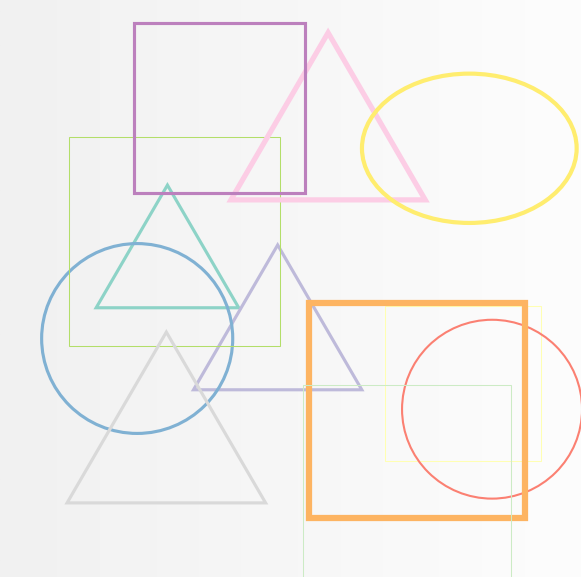[{"shape": "triangle", "thickness": 1.5, "radius": 0.71, "center": [0.288, 0.537]}, {"shape": "square", "thickness": 0.5, "radius": 0.67, "center": [0.797, 0.336]}, {"shape": "triangle", "thickness": 1.5, "radius": 0.84, "center": [0.478, 0.408]}, {"shape": "circle", "thickness": 1, "radius": 0.77, "center": [0.847, 0.291]}, {"shape": "circle", "thickness": 1.5, "radius": 0.82, "center": [0.236, 0.413]}, {"shape": "square", "thickness": 3, "radius": 0.93, "center": [0.717, 0.289]}, {"shape": "square", "thickness": 0.5, "radius": 0.91, "center": [0.3, 0.581]}, {"shape": "triangle", "thickness": 2.5, "radius": 0.96, "center": [0.564, 0.75]}, {"shape": "triangle", "thickness": 1.5, "radius": 0.99, "center": [0.286, 0.227]}, {"shape": "square", "thickness": 1.5, "radius": 0.73, "center": [0.378, 0.812]}, {"shape": "square", "thickness": 0.5, "radius": 0.89, "center": [0.7, 0.153]}, {"shape": "oval", "thickness": 2, "radius": 0.92, "center": [0.807, 0.742]}]